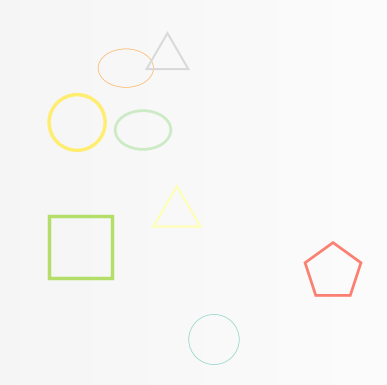[{"shape": "circle", "thickness": 0.5, "radius": 0.33, "center": [0.552, 0.118]}, {"shape": "triangle", "thickness": 1.5, "radius": 0.35, "center": [0.457, 0.446]}, {"shape": "pentagon", "thickness": 2, "radius": 0.38, "center": [0.859, 0.294]}, {"shape": "oval", "thickness": 0.5, "radius": 0.36, "center": [0.325, 0.823]}, {"shape": "square", "thickness": 2.5, "radius": 0.4, "center": [0.208, 0.358]}, {"shape": "triangle", "thickness": 1.5, "radius": 0.31, "center": [0.432, 0.852]}, {"shape": "oval", "thickness": 2, "radius": 0.36, "center": [0.369, 0.662]}, {"shape": "circle", "thickness": 2.5, "radius": 0.36, "center": [0.199, 0.682]}]